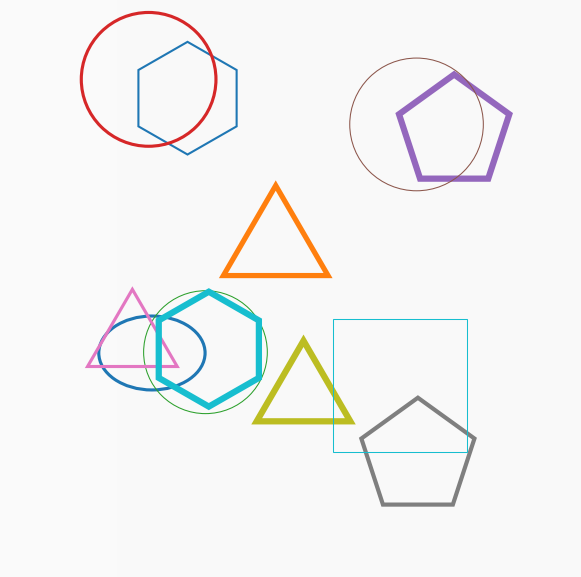[{"shape": "hexagon", "thickness": 1, "radius": 0.49, "center": [0.323, 0.829]}, {"shape": "oval", "thickness": 1.5, "radius": 0.46, "center": [0.261, 0.388]}, {"shape": "triangle", "thickness": 2.5, "radius": 0.52, "center": [0.474, 0.574]}, {"shape": "circle", "thickness": 0.5, "radius": 0.53, "center": [0.353, 0.389]}, {"shape": "circle", "thickness": 1.5, "radius": 0.58, "center": [0.256, 0.862]}, {"shape": "pentagon", "thickness": 3, "radius": 0.5, "center": [0.781, 0.77]}, {"shape": "circle", "thickness": 0.5, "radius": 0.57, "center": [0.717, 0.784]}, {"shape": "triangle", "thickness": 1.5, "radius": 0.45, "center": [0.228, 0.409]}, {"shape": "pentagon", "thickness": 2, "radius": 0.51, "center": [0.719, 0.208]}, {"shape": "triangle", "thickness": 3, "radius": 0.46, "center": [0.522, 0.316]}, {"shape": "hexagon", "thickness": 3, "radius": 0.5, "center": [0.359, 0.395]}, {"shape": "square", "thickness": 0.5, "radius": 0.58, "center": [0.688, 0.332]}]